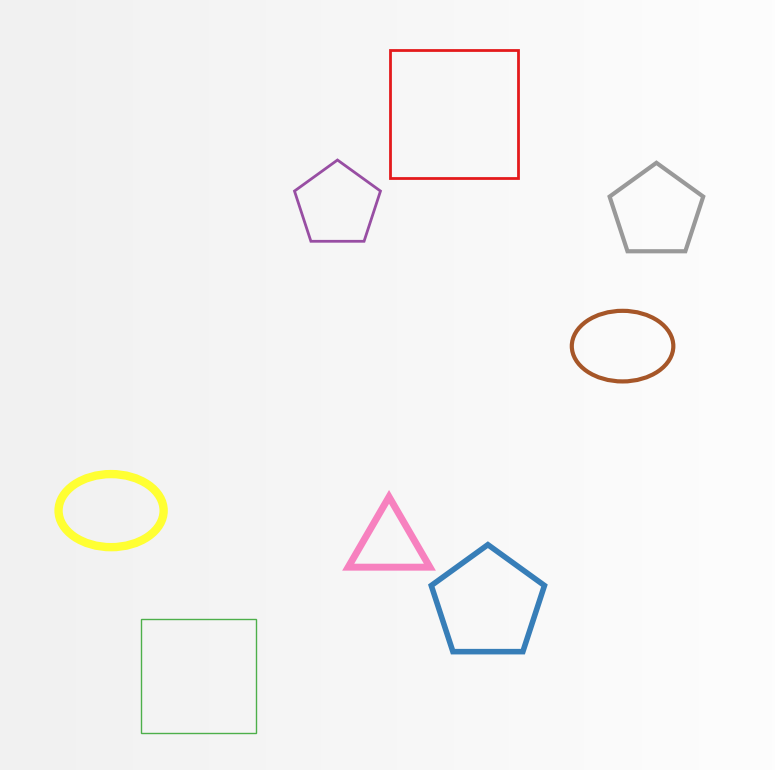[{"shape": "square", "thickness": 1, "radius": 0.42, "center": [0.586, 0.852]}, {"shape": "pentagon", "thickness": 2, "radius": 0.38, "center": [0.63, 0.216]}, {"shape": "square", "thickness": 0.5, "radius": 0.37, "center": [0.256, 0.122]}, {"shape": "pentagon", "thickness": 1, "radius": 0.29, "center": [0.435, 0.734]}, {"shape": "oval", "thickness": 3, "radius": 0.34, "center": [0.143, 0.337]}, {"shape": "oval", "thickness": 1.5, "radius": 0.33, "center": [0.803, 0.55]}, {"shape": "triangle", "thickness": 2.5, "radius": 0.3, "center": [0.502, 0.294]}, {"shape": "pentagon", "thickness": 1.5, "radius": 0.32, "center": [0.847, 0.725]}]